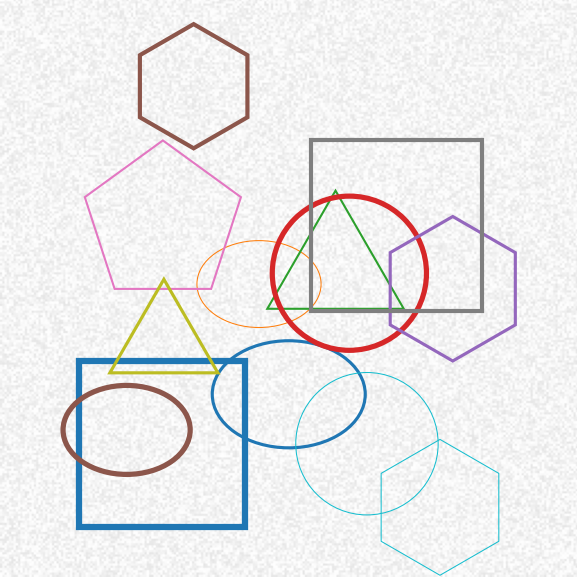[{"shape": "square", "thickness": 3, "radius": 0.72, "center": [0.281, 0.23]}, {"shape": "oval", "thickness": 1.5, "radius": 0.66, "center": [0.5, 0.316]}, {"shape": "oval", "thickness": 0.5, "radius": 0.54, "center": [0.448, 0.507]}, {"shape": "triangle", "thickness": 1, "radius": 0.68, "center": [0.581, 0.533]}, {"shape": "circle", "thickness": 2.5, "radius": 0.67, "center": [0.605, 0.526]}, {"shape": "hexagon", "thickness": 1.5, "radius": 0.63, "center": [0.784, 0.499]}, {"shape": "hexagon", "thickness": 2, "radius": 0.54, "center": [0.335, 0.85]}, {"shape": "oval", "thickness": 2.5, "radius": 0.55, "center": [0.219, 0.255]}, {"shape": "pentagon", "thickness": 1, "radius": 0.71, "center": [0.282, 0.614]}, {"shape": "square", "thickness": 2, "radius": 0.74, "center": [0.686, 0.608]}, {"shape": "triangle", "thickness": 1.5, "radius": 0.54, "center": [0.284, 0.408]}, {"shape": "hexagon", "thickness": 0.5, "radius": 0.59, "center": [0.762, 0.121]}, {"shape": "circle", "thickness": 0.5, "radius": 0.62, "center": [0.635, 0.231]}]